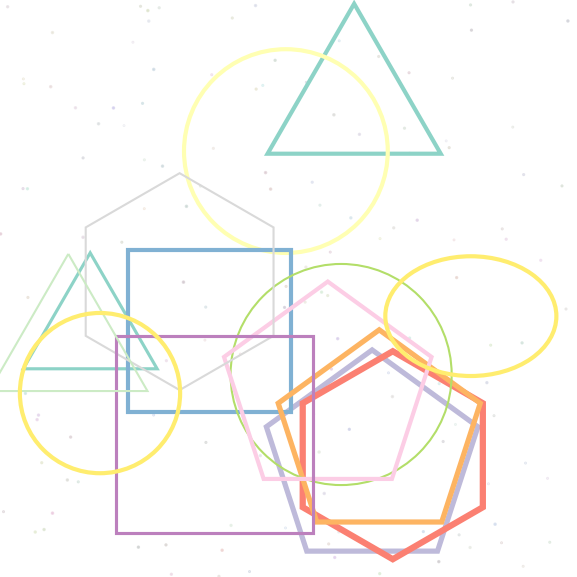[{"shape": "triangle", "thickness": 1.5, "radius": 0.67, "center": [0.156, 0.427]}, {"shape": "triangle", "thickness": 2, "radius": 0.87, "center": [0.613, 0.82]}, {"shape": "circle", "thickness": 2, "radius": 0.88, "center": [0.495, 0.738]}, {"shape": "pentagon", "thickness": 2.5, "radius": 0.96, "center": [0.644, 0.201]}, {"shape": "hexagon", "thickness": 3, "radius": 0.9, "center": [0.68, 0.211]}, {"shape": "square", "thickness": 2, "radius": 0.7, "center": [0.363, 0.426]}, {"shape": "pentagon", "thickness": 2.5, "radius": 0.92, "center": [0.657, 0.244]}, {"shape": "circle", "thickness": 1, "radius": 0.96, "center": [0.591, 0.351]}, {"shape": "pentagon", "thickness": 2, "radius": 0.94, "center": [0.568, 0.323]}, {"shape": "hexagon", "thickness": 1, "radius": 0.94, "center": [0.311, 0.511]}, {"shape": "square", "thickness": 1.5, "radius": 0.85, "center": [0.372, 0.246]}, {"shape": "triangle", "thickness": 1, "radius": 0.79, "center": [0.118, 0.401]}, {"shape": "oval", "thickness": 2, "radius": 0.74, "center": [0.815, 0.452]}, {"shape": "circle", "thickness": 2, "radius": 0.69, "center": [0.173, 0.318]}]